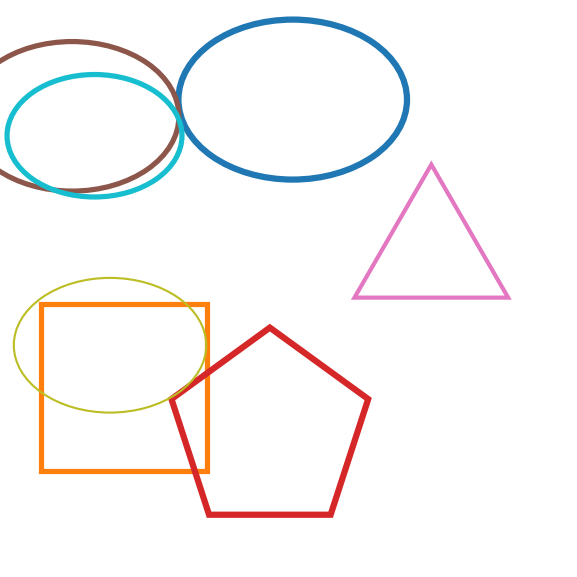[{"shape": "oval", "thickness": 3, "radius": 0.99, "center": [0.507, 0.827]}, {"shape": "square", "thickness": 2.5, "radius": 0.72, "center": [0.215, 0.328]}, {"shape": "pentagon", "thickness": 3, "radius": 0.9, "center": [0.467, 0.253]}, {"shape": "oval", "thickness": 2.5, "radius": 0.92, "center": [0.125, 0.798]}, {"shape": "triangle", "thickness": 2, "radius": 0.77, "center": [0.747, 0.561]}, {"shape": "oval", "thickness": 1, "radius": 0.83, "center": [0.191, 0.401]}, {"shape": "oval", "thickness": 2.5, "radius": 0.76, "center": [0.164, 0.764]}]